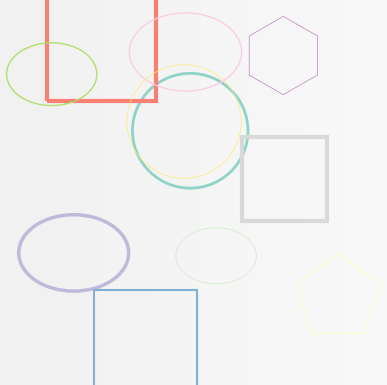[{"shape": "circle", "thickness": 2, "radius": 0.75, "center": [0.491, 0.66]}, {"shape": "pentagon", "thickness": 0.5, "radius": 0.57, "center": [0.873, 0.227]}, {"shape": "oval", "thickness": 2.5, "radius": 0.71, "center": [0.19, 0.343]}, {"shape": "square", "thickness": 3, "radius": 0.7, "center": [0.261, 0.878]}, {"shape": "square", "thickness": 1.5, "radius": 0.66, "center": [0.375, 0.115]}, {"shape": "oval", "thickness": 1, "radius": 0.58, "center": [0.133, 0.807]}, {"shape": "oval", "thickness": 1, "radius": 0.72, "center": [0.479, 0.865]}, {"shape": "square", "thickness": 3, "radius": 0.55, "center": [0.735, 0.536]}, {"shape": "hexagon", "thickness": 0.5, "radius": 0.51, "center": [0.731, 0.856]}, {"shape": "oval", "thickness": 0.5, "radius": 0.52, "center": [0.558, 0.336]}, {"shape": "circle", "thickness": 0.5, "radius": 0.74, "center": [0.475, 0.684]}]